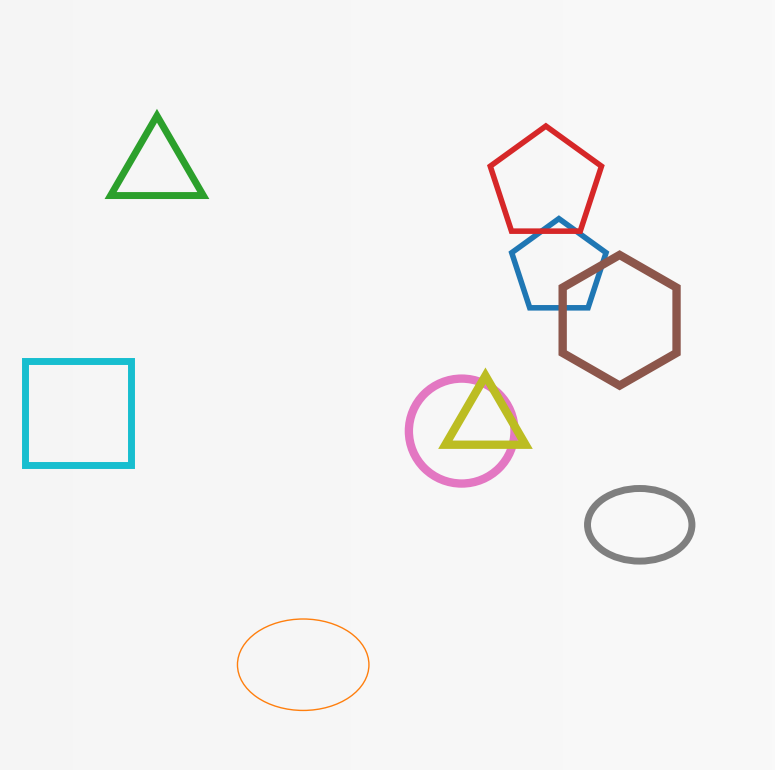[{"shape": "pentagon", "thickness": 2, "radius": 0.32, "center": [0.721, 0.652]}, {"shape": "oval", "thickness": 0.5, "radius": 0.42, "center": [0.391, 0.137]}, {"shape": "triangle", "thickness": 2.5, "radius": 0.35, "center": [0.203, 0.781]}, {"shape": "pentagon", "thickness": 2, "radius": 0.38, "center": [0.704, 0.761]}, {"shape": "hexagon", "thickness": 3, "radius": 0.42, "center": [0.799, 0.584]}, {"shape": "circle", "thickness": 3, "radius": 0.34, "center": [0.596, 0.44]}, {"shape": "oval", "thickness": 2.5, "radius": 0.34, "center": [0.825, 0.318]}, {"shape": "triangle", "thickness": 3, "radius": 0.3, "center": [0.626, 0.452]}, {"shape": "square", "thickness": 2.5, "radius": 0.34, "center": [0.1, 0.464]}]